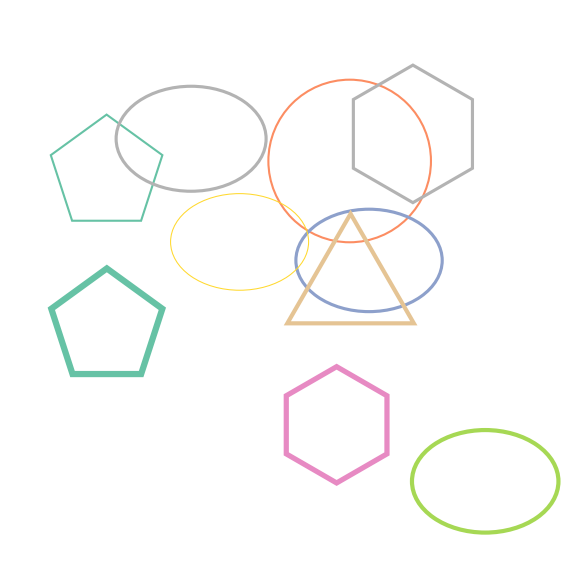[{"shape": "pentagon", "thickness": 3, "radius": 0.51, "center": [0.185, 0.433]}, {"shape": "pentagon", "thickness": 1, "radius": 0.51, "center": [0.185, 0.699]}, {"shape": "circle", "thickness": 1, "radius": 0.7, "center": [0.605, 0.72]}, {"shape": "oval", "thickness": 1.5, "radius": 0.63, "center": [0.639, 0.548]}, {"shape": "hexagon", "thickness": 2.5, "radius": 0.5, "center": [0.583, 0.264]}, {"shape": "oval", "thickness": 2, "radius": 0.63, "center": [0.84, 0.166]}, {"shape": "oval", "thickness": 0.5, "radius": 0.6, "center": [0.415, 0.58]}, {"shape": "triangle", "thickness": 2, "radius": 0.63, "center": [0.607, 0.502]}, {"shape": "oval", "thickness": 1.5, "radius": 0.65, "center": [0.331, 0.759]}, {"shape": "hexagon", "thickness": 1.5, "radius": 0.6, "center": [0.715, 0.767]}]